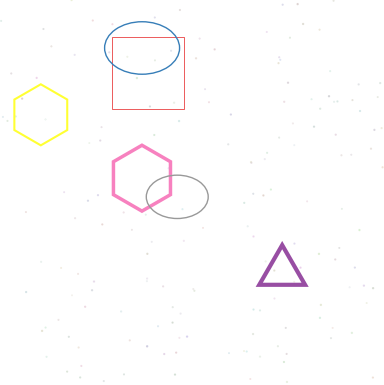[{"shape": "square", "thickness": 0.5, "radius": 0.47, "center": [0.384, 0.811]}, {"shape": "oval", "thickness": 1, "radius": 0.49, "center": [0.369, 0.875]}, {"shape": "triangle", "thickness": 3, "radius": 0.34, "center": [0.733, 0.295]}, {"shape": "hexagon", "thickness": 1.5, "radius": 0.4, "center": [0.106, 0.702]}, {"shape": "hexagon", "thickness": 2.5, "radius": 0.43, "center": [0.369, 0.537]}, {"shape": "oval", "thickness": 1, "radius": 0.4, "center": [0.46, 0.489]}]